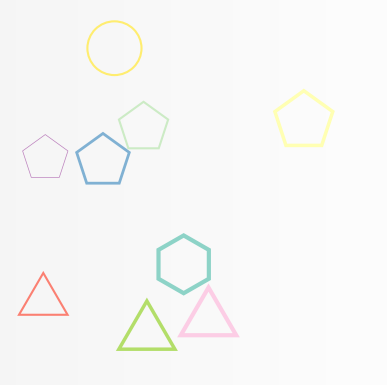[{"shape": "hexagon", "thickness": 3, "radius": 0.38, "center": [0.474, 0.313]}, {"shape": "pentagon", "thickness": 2.5, "radius": 0.39, "center": [0.784, 0.686]}, {"shape": "triangle", "thickness": 1.5, "radius": 0.36, "center": [0.112, 0.219]}, {"shape": "pentagon", "thickness": 2, "radius": 0.36, "center": [0.266, 0.582]}, {"shape": "triangle", "thickness": 2.5, "radius": 0.42, "center": [0.379, 0.135]}, {"shape": "triangle", "thickness": 3, "radius": 0.41, "center": [0.538, 0.171]}, {"shape": "pentagon", "thickness": 0.5, "radius": 0.31, "center": [0.117, 0.589]}, {"shape": "pentagon", "thickness": 1.5, "radius": 0.33, "center": [0.37, 0.669]}, {"shape": "circle", "thickness": 1.5, "radius": 0.35, "center": [0.295, 0.875]}]